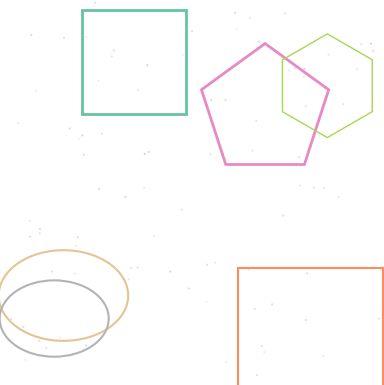[{"shape": "square", "thickness": 2, "radius": 0.67, "center": [0.349, 0.84]}, {"shape": "square", "thickness": 1.5, "radius": 0.94, "center": [0.807, 0.116]}, {"shape": "pentagon", "thickness": 2, "radius": 0.87, "center": [0.689, 0.713]}, {"shape": "hexagon", "thickness": 1, "radius": 0.67, "center": [0.85, 0.777]}, {"shape": "oval", "thickness": 1.5, "radius": 0.84, "center": [0.165, 0.232]}, {"shape": "oval", "thickness": 1.5, "radius": 0.71, "center": [0.141, 0.173]}]